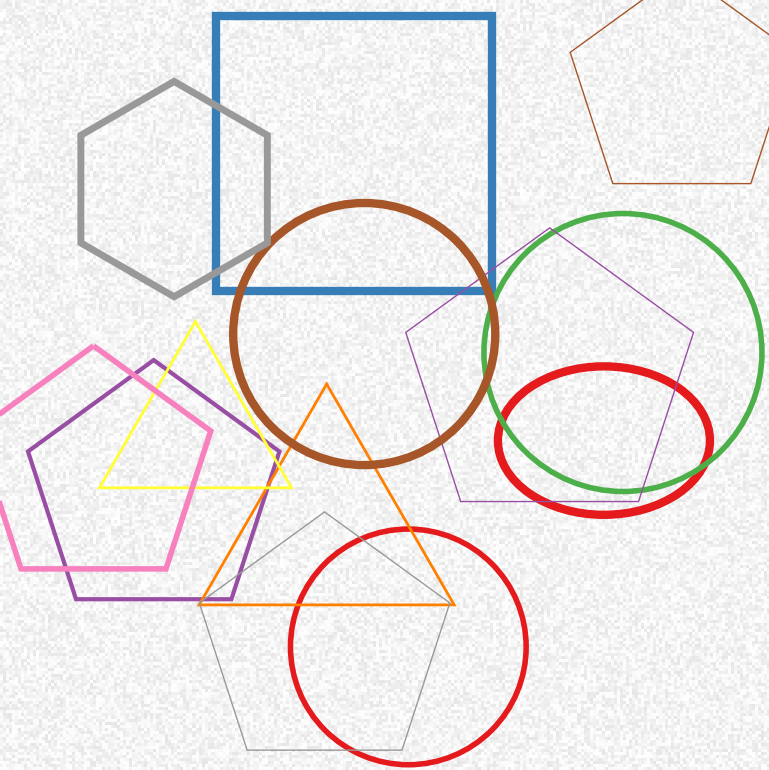[{"shape": "oval", "thickness": 3, "radius": 0.69, "center": [0.784, 0.428]}, {"shape": "circle", "thickness": 2, "radius": 0.77, "center": [0.53, 0.16]}, {"shape": "square", "thickness": 3, "radius": 0.89, "center": [0.46, 0.8]}, {"shape": "circle", "thickness": 2, "radius": 0.9, "center": [0.809, 0.542]}, {"shape": "pentagon", "thickness": 0.5, "radius": 0.98, "center": [0.714, 0.508]}, {"shape": "pentagon", "thickness": 1.5, "radius": 0.86, "center": [0.2, 0.361]}, {"shape": "triangle", "thickness": 1, "radius": 0.96, "center": [0.424, 0.31]}, {"shape": "triangle", "thickness": 1, "radius": 0.72, "center": [0.254, 0.438]}, {"shape": "pentagon", "thickness": 0.5, "radius": 0.76, "center": [0.885, 0.885]}, {"shape": "circle", "thickness": 3, "radius": 0.85, "center": [0.473, 0.566]}, {"shape": "pentagon", "thickness": 2, "radius": 0.8, "center": [0.121, 0.391]}, {"shape": "pentagon", "thickness": 0.5, "radius": 0.86, "center": [0.422, 0.164]}, {"shape": "hexagon", "thickness": 2.5, "radius": 0.7, "center": [0.226, 0.754]}]